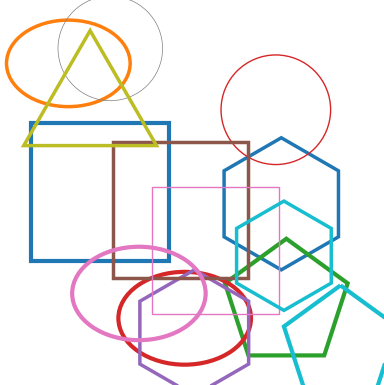[{"shape": "hexagon", "thickness": 2.5, "radius": 0.86, "center": [0.731, 0.471]}, {"shape": "square", "thickness": 3, "radius": 0.89, "center": [0.259, 0.501]}, {"shape": "oval", "thickness": 2.5, "radius": 0.8, "center": [0.177, 0.835]}, {"shape": "pentagon", "thickness": 3, "radius": 0.84, "center": [0.744, 0.212]}, {"shape": "circle", "thickness": 1, "radius": 0.71, "center": [0.716, 0.715]}, {"shape": "oval", "thickness": 3, "radius": 0.86, "center": [0.48, 0.173]}, {"shape": "hexagon", "thickness": 2.5, "radius": 0.82, "center": [0.505, 0.136]}, {"shape": "square", "thickness": 2.5, "radius": 0.88, "center": [0.468, 0.454]}, {"shape": "square", "thickness": 1, "radius": 0.83, "center": [0.561, 0.351]}, {"shape": "oval", "thickness": 3, "radius": 0.87, "center": [0.361, 0.238]}, {"shape": "circle", "thickness": 0.5, "radius": 0.68, "center": [0.286, 0.874]}, {"shape": "triangle", "thickness": 2.5, "radius": 1.0, "center": [0.234, 0.721]}, {"shape": "pentagon", "thickness": 3, "radius": 0.77, "center": [0.884, 0.104]}, {"shape": "hexagon", "thickness": 2.5, "radius": 0.71, "center": [0.737, 0.336]}]